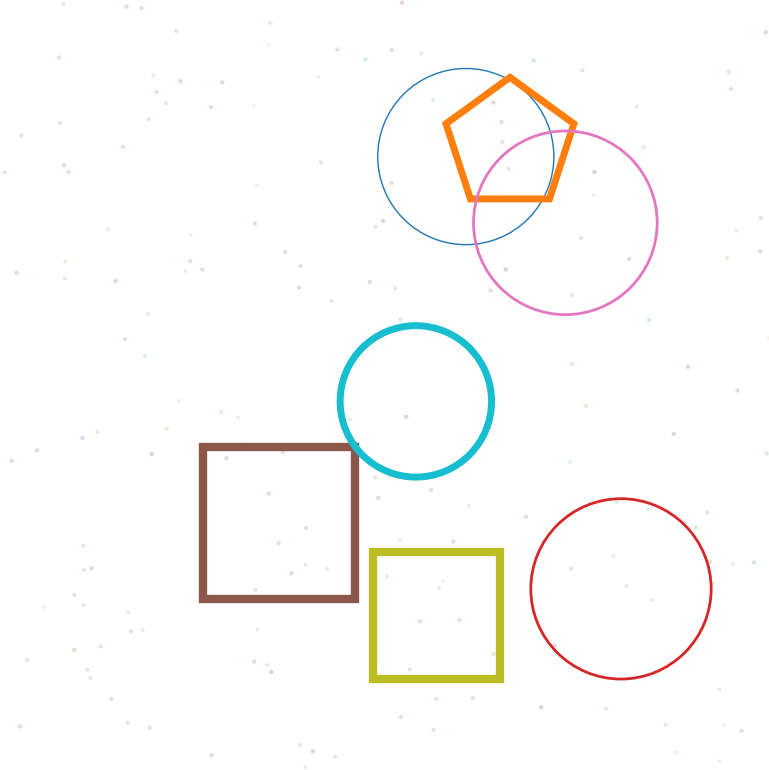[{"shape": "circle", "thickness": 0.5, "radius": 0.57, "center": [0.605, 0.797]}, {"shape": "pentagon", "thickness": 2.5, "radius": 0.44, "center": [0.662, 0.812]}, {"shape": "circle", "thickness": 1, "radius": 0.59, "center": [0.806, 0.235]}, {"shape": "square", "thickness": 3, "radius": 0.49, "center": [0.362, 0.321]}, {"shape": "circle", "thickness": 1, "radius": 0.6, "center": [0.734, 0.711]}, {"shape": "square", "thickness": 3, "radius": 0.41, "center": [0.567, 0.201]}, {"shape": "circle", "thickness": 2.5, "radius": 0.49, "center": [0.54, 0.479]}]